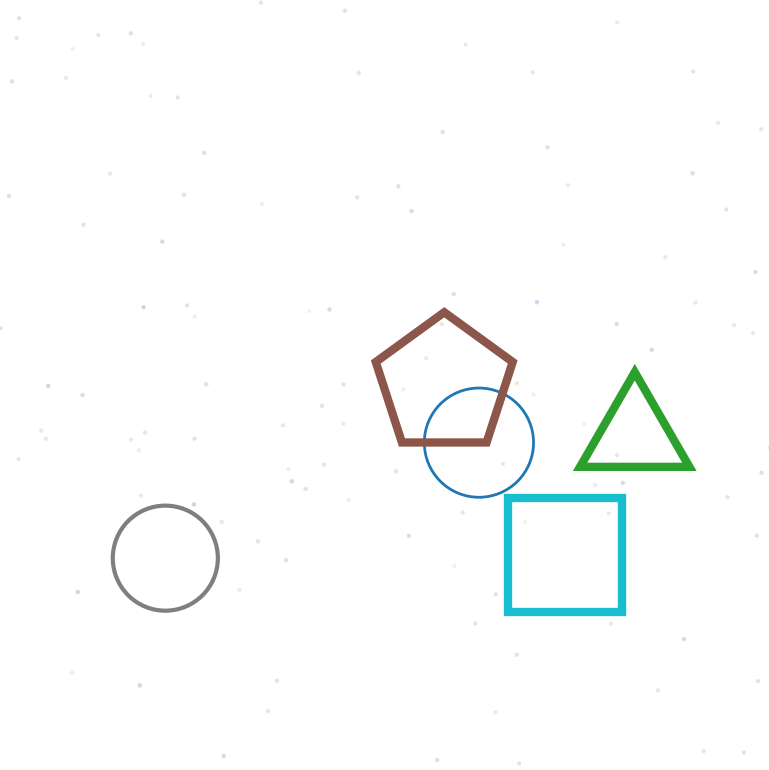[{"shape": "circle", "thickness": 1, "radius": 0.35, "center": [0.622, 0.425]}, {"shape": "triangle", "thickness": 3, "radius": 0.41, "center": [0.824, 0.435]}, {"shape": "pentagon", "thickness": 3, "radius": 0.47, "center": [0.577, 0.501]}, {"shape": "circle", "thickness": 1.5, "radius": 0.34, "center": [0.215, 0.275]}, {"shape": "square", "thickness": 3, "radius": 0.37, "center": [0.734, 0.279]}]